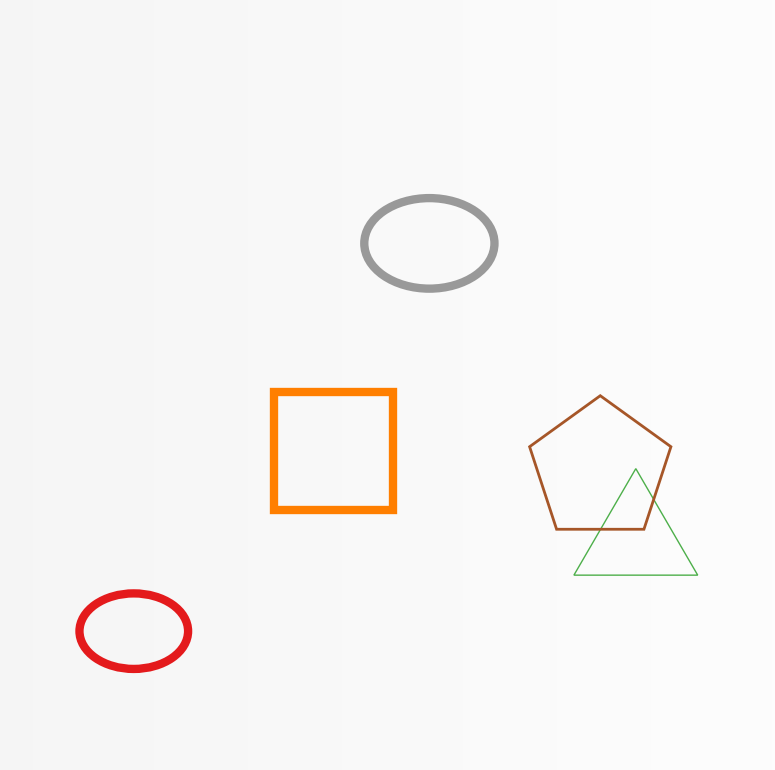[{"shape": "oval", "thickness": 3, "radius": 0.35, "center": [0.173, 0.18]}, {"shape": "triangle", "thickness": 0.5, "radius": 0.46, "center": [0.82, 0.299]}, {"shape": "square", "thickness": 3, "radius": 0.39, "center": [0.43, 0.414]}, {"shape": "pentagon", "thickness": 1, "radius": 0.48, "center": [0.775, 0.39]}, {"shape": "oval", "thickness": 3, "radius": 0.42, "center": [0.554, 0.684]}]